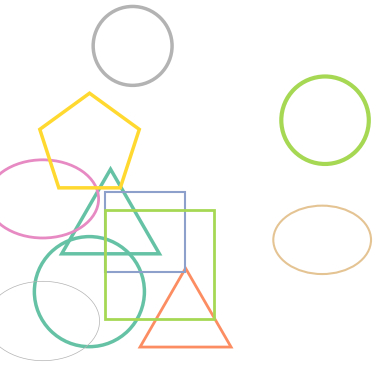[{"shape": "triangle", "thickness": 2.5, "radius": 0.73, "center": [0.287, 0.414]}, {"shape": "circle", "thickness": 2.5, "radius": 0.71, "center": [0.232, 0.243]}, {"shape": "triangle", "thickness": 2, "radius": 0.68, "center": [0.482, 0.167]}, {"shape": "square", "thickness": 1.5, "radius": 0.52, "center": [0.376, 0.397]}, {"shape": "oval", "thickness": 2, "radius": 0.73, "center": [0.111, 0.483]}, {"shape": "square", "thickness": 2, "radius": 0.71, "center": [0.415, 0.314]}, {"shape": "circle", "thickness": 3, "radius": 0.57, "center": [0.844, 0.688]}, {"shape": "pentagon", "thickness": 2.5, "radius": 0.68, "center": [0.233, 0.622]}, {"shape": "oval", "thickness": 1.5, "radius": 0.63, "center": [0.837, 0.377]}, {"shape": "circle", "thickness": 2.5, "radius": 0.51, "center": [0.344, 0.881]}, {"shape": "oval", "thickness": 0.5, "radius": 0.74, "center": [0.111, 0.166]}]